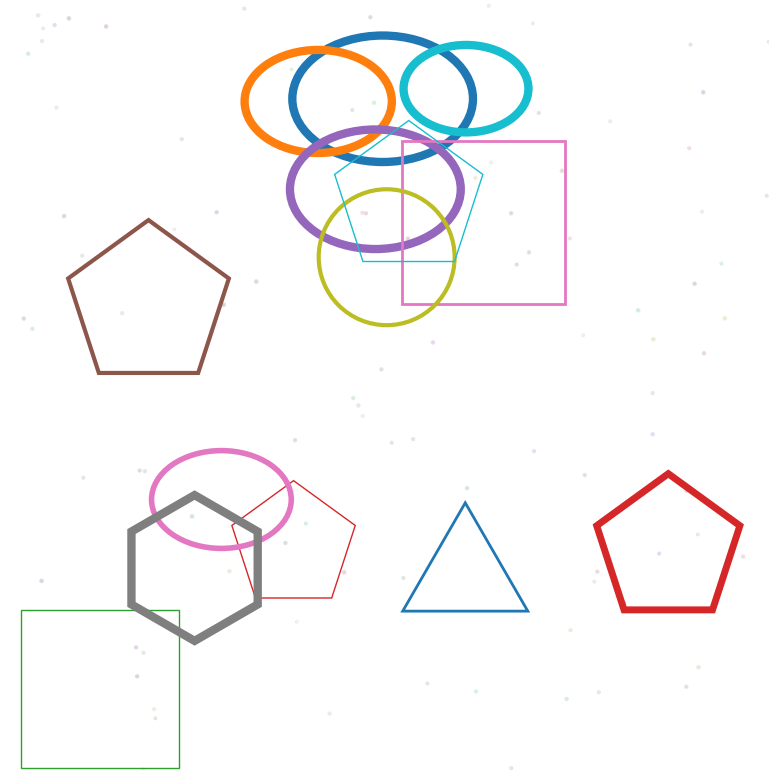[{"shape": "oval", "thickness": 3, "radius": 0.59, "center": [0.497, 0.872]}, {"shape": "triangle", "thickness": 1, "radius": 0.47, "center": [0.604, 0.253]}, {"shape": "oval", "thickness": 3, "radius": 0.48, "center": [0.413, 0.868]}, {"shape": "square", "thickness": 0.5, "radius": 0.51, "center": [0.13, 0.105]}, {"shape": "pentagon", "thickness": 2.5, "radius": 0.49, "center": [0.868, 0.287]}, {"shape": "pentagon", "thickness": 0.5, "radius": 0.42, "center": [0.381, 0.292]}, {"shape": "oval", "thickness": 3, "radius": 0.55, "center": [0.487, 0.754]}, {"shape": "pentagon", "thickness": 1.5, "radius": 0.55, "center": [0.193, 0.604]}, {"shape": "square", "thickness": 1, "radius": 0.53, "center": [0.627, 0.71]}, {"shape": "oval", "thickness": 2, "radius": 0.45, "center": [0.288, 0.351]}, {"shape": "hexagon", "thickness": 3, "radius": 0.47, "center": [0.253, 0.262]}, {"shape": "circle", "thickness": 1.5, "radius": 0.44, "center": [0.502, 0.666]}, {"shape": "pentagon", "thickness": 0.5, "radius": 0.51, "center": [0.531, 0.742]}, {"shape": "oval", "thickness": 3, "radius": 0.41, "center": [0.605, 0.885]}]